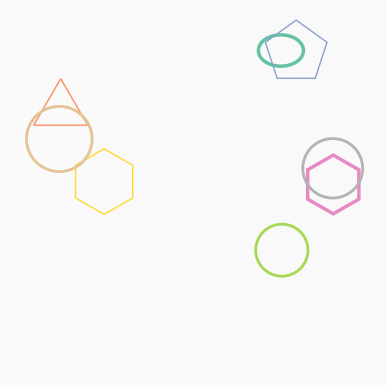[{"shape": "oval", "thickness": 2.5, "radius": 0.29, "center": [0.725, 0.869]}, {"shape": "triangle", "thickness": 1, "radius": 0.4, "center": [0.157, 0.715]}, {"shape": "pentagon", "thickness": 1, "radius": 0.42, "center": [0.764, 0.864]}, {"shape": "hexagon", "thickness": 2.5, "radius": 0.38, "center": [0.86, 0.521]}, {"shape": "circle", "thickness": 2, "radius": 0.34, "center": [0.727, 0.35]}, {"shape": "hexagon", "thickness": 1, "radius": 0.43, "center": [0.269, 0.528]}, {"shape": "circle", "thickness": 2, "radius": 0.42, "center": [0.153, 0.639]}, {"shape": "circle", "thickness": 2, "radius": 0.39, "center": [0.859, 0.563]}]